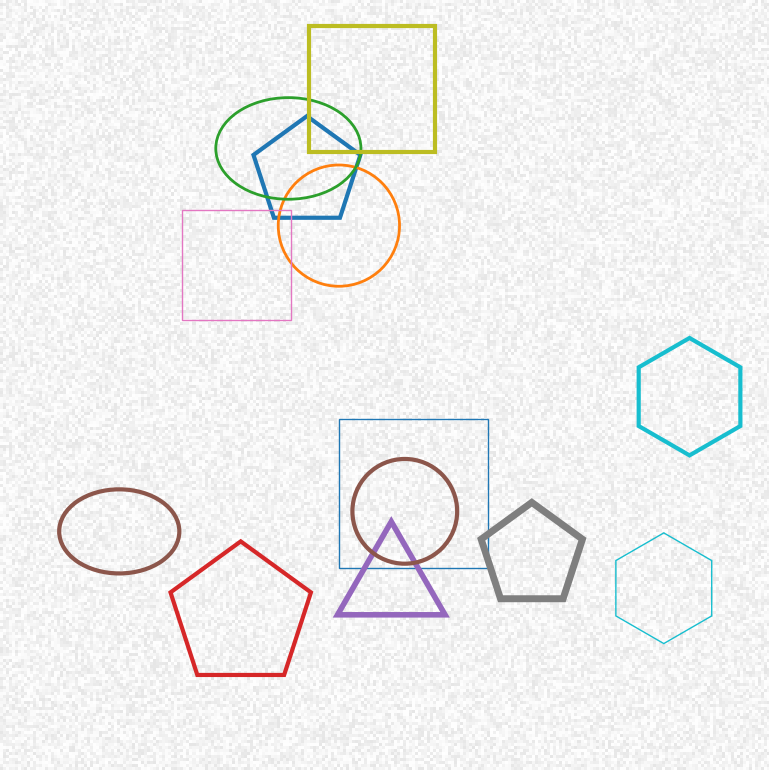[{"shape": "square", "thickness": 0.5, "radius": 0.49, "center": [0.537, 0.359]}, {"shape": "pentagon", "thickness": 1.5, "radius": 0.36, "center": [0.399, 0.776]}, {"shape": "circle", "thickness": 1, "radius": 0.39, "center": [0.44, 0.707]}, {"shape": "oval", "thickness": 1, "radius": 0.47, "center": [0.374, 0.807]}, {"shape": "pentagon", "thickness": 1.5, "radius": 0.48, "center": [0.313, 0.201]}, {"shape": "triangle", "thickness": 2, "radius": 0.4, "center": [0.508, 0.242]}, {"shape": "circle", "thickness": 1.5, "radius": 0.34, "center": [0.526, 0.336]}, {"shape": "oval", "thickness": 1.5, "radius": 0.39, "center": [0.155, 0.31]}, {"shape": "square", "thickness": 0.5, "radius": 0.35, "center": [0.307, 0.656]}, {"shape": "pentagon", "thickness": 2.5, "radius": 0.35, "center": [0.691, 0.278]}, {"shape": "square", "thickness": 1.5, "radius": 0.41, "center": [0.483, 0.885]}, {"shape": "hexagon", "thickness": 0.5, "radius": 0.36, "center": [0.862, 0.236]}, {"shape": "hexagon", "thickness": 1.5, "radius": 0.38, "center": [0.896, 0.485]}]